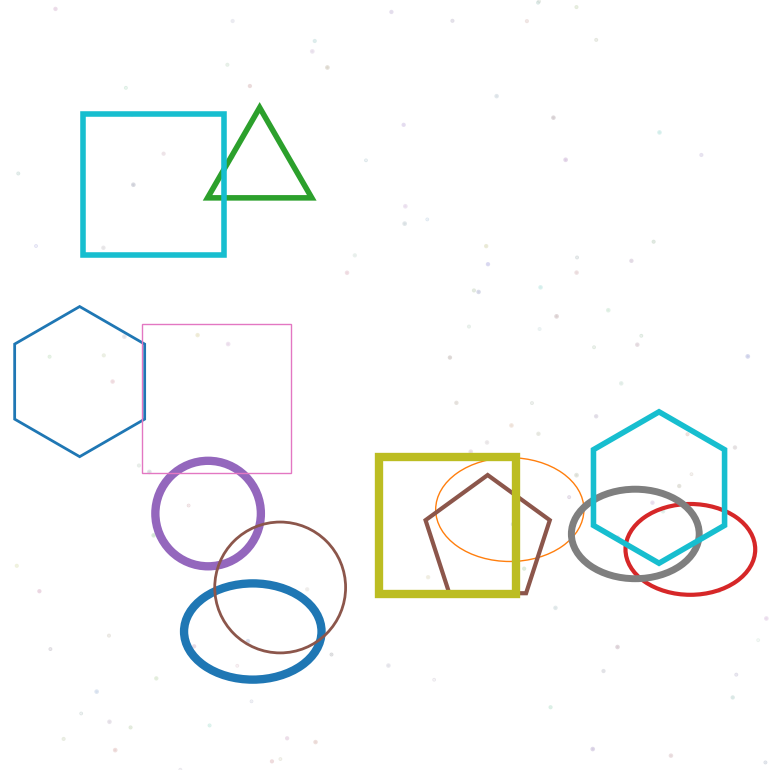[{"shape": "hexagon", "thickness": 1, "radius": 0.49, "center": [0.103, 0.504]}, {"shape": "oval", "thickness": 3, "radius": 0.45, "center": [0.328, 0.18]}, {"shape": "oval", "thickness": 0.5, "radius": 0.48, "center": [0.662, 0.338]}, {"shape": "triangle", "thickness": 2, "radius": 0.39, "center": [0.337, 0.782]}, {"shape": "oval", "thickness": 1.5, "radius": 0.42, "center": [0.897, 0.287]}, {"shape": "circle", "thickness": 3, "radius": 0.34, "center": [0.27, 0.333]}, {"shape": "circle", "thickness": 1, "radius": 0.42, "center": [0.364, 0.237]}, {"shape": "pentagon", "thickness": 1.5, "radius": 0.42, "center": [0.633, 0.298]}, {"shape": "square", "thickness": 0.5, "radius": 0.48, "center": [0.281, 0.482]}, {"shape": "oval", "thickness": 2.5, "radius": 0.41, "center": [0.825, 0.307]}, {"shape": "square", "thickness": 3, "radius": 0.45, "center": [0.581, 0.317]}, {"shape": "square", "thickness": 2, "radius": 0.46, "center": [0.199, 0.761]}, {"shape": "hexagon", "thickness": 2, "radius": 0.49, "center": [0.856, 0.367]}]